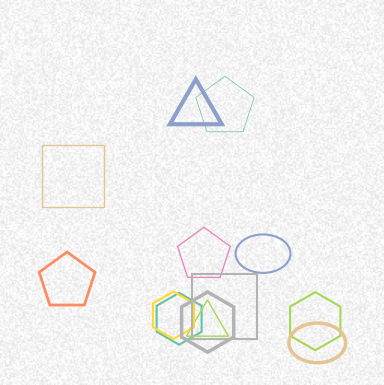[{"shape": "pentagon", "thickness": 0.5, "radius": 0.4, "center": [0.584, 0.722]}, {"shape": "hexagon", "thickness": 1.5, "radius": 0.34, "center": [0.465, 0.172]}, {"shape": "pentagon", "thickness": 2, "radius": 0.38, "center": [0.174, 0.269]}, {"shape": "oval", "thickness": 1.5, "radius": 0.36, "center": [0.683, 0.341]}, {"shape": "triangle", "thickness": 3, "radius": 0.39, "center": [0.509, 0.716]}, {"shape": "pentagon", "thickness": 1, "radius": 0.36, "center": [0.53, 0.338]}, {"shape": "triangle", "thickness": 1, "radius": 0.31, "center": [0.539, 0.158]}, {"shape": "hexagon", "thickness": 1.5, "radius": 0.38, "center": [0.819, 0.166]}, {"shape": "hexagon", "thickness": 1.5, "radius": 0.31, "center": [0.451, 0.181]}, {"shape": "square", "thickness": 1, "radius": 0.4, "center": [0.189, 0.543]}, {"shape": "oval", "thickness": 2.5, "radius": 0.37, "center": [0.824, 0.109]}, {"shape": "hexagon", "thickness": 2.5, "radius": 0.39, "center": [0.539, 0.163]}, {"shape": "square", "thickness": 1.5, "radius": 0.42, "center": [0.584, 0.203]}]